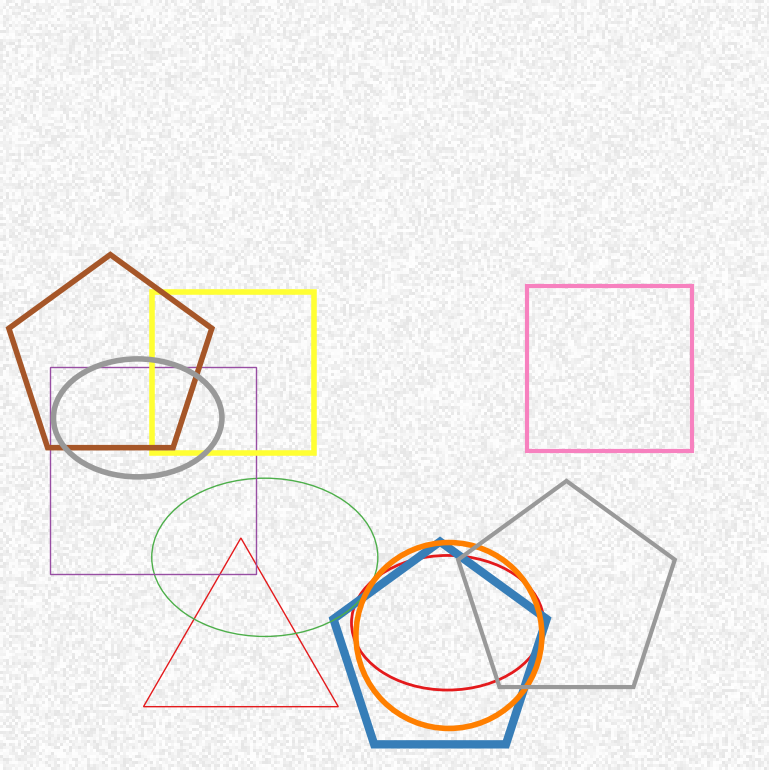[{"shape": "triangle", "thickness": 0.5, "radius": 0.73, "center": [0.313, 0.155]}, {"shape": "oval", "thickness": 1, "radius": 0.62, "center": [0.581, 0.191]}, {"shape": "pentagon", "thickness": 3, "radius": 0.73, "center": [0.571, 0.151]}, {"shape": "oval", "thickness": 0.5, "radius": 0.73, "center": [0.344, 0.276]}, {"shape": "square", "thickness": 0.5, "radius": 0.67, "center": [0.199, 0.389]}, {"shape": "circle", "thickness": 2, "radius": 0.6, "center": [0.583, 0.175]}, {"shape": "square", "thickness": 2, "radius": 0.52, "center": [0.302, 0.516]}, {"shape": "pentagon", "thickness": 2, "radius": 0.69, "center": [0.143, 0.531]}, {"shape": "square", "thickness": 1.5, "radius": 0.54, "center": [0.792, 0.521]}, {"shape": "pentagon", "thickness": 1.5, "radius": 0.74, "center": [0.736, 0.227]}, {"shape": "oval", "thickness": 2, "radius": 0.55, "center": [0.179, 0.457]}]